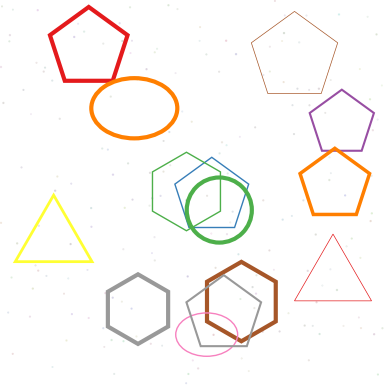[{"shape": "pentagon", "thickness": 3, "radius": 0.53, "center": [0.231, 0.876]}, {"shape": "triangle", "thickness": 0.5, "radius": 0.58, "center": [0.865, 0.276]}, {"shape": "pentagon", "thickness": 1, "radius": 0.5, "center": [0.55, 0.491]}, {"shape": "hexagon", "thickness": 1, "radius": 0.51, "center": [0.484, 0.503]}, {"shape": "circle", "thickness": 3, "radius": 0.42, "center": [0.57, 0.454]}, {"shape": "pentagon", "thickness": 1.5, "radius": 0.44, "center": [0.888, 0.679]}, {"shape": "oval", "thickness": 3, "radius": 0.56, "center": [0.349, 0.719]}, {"shape": "pentagon", "thickness": 2.5, "radius": 0.47, "center": [0.87, 0.52]}, {"shape": "triangle", "thickness": 2, "radius": 0.58, "center": [0.139, 0.378]}, {"shape": "pentagon", "thickness": 0.5, "radius": 0.59, "center": [0.765, 0.852]}, {"shape": "hexagon", "thickness": 3, "radius": 0.52, "center": [0.627, 0.217]}, {"shape": "oval", "thickness": 1, "radius": 0.4, "center": [0.537, 0.131]}, {"shape": "hexagon", "thickness": 3, "radius": 0.45, "center": [0.358, 0.197]}, {"shape": "pentagon", "thickness": 1.5, "radius": 0.51, "center": [0.581, 0.183]}]